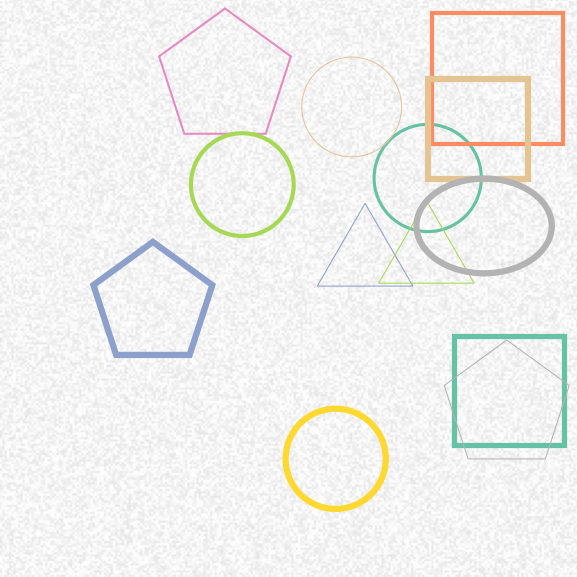[{"shape": "circle", "thickness": 1.5, "radius": 0.46, "center": [0.741, 0.691]}, {"shape": "square", "thickness": 2.5, "radius": 0.47, "center": [0.881, 0.323]}, {"shape": "square", "thickness": 2, "radius": 0.56, "center": [0.861, 0.863]}, {"shape": "pentagon", "thickness": 3, "radius": 0.54, "center": [0.265, 0.472]}, {"shape": "triangle", "thickness": 0.5, "radius": 0.48, "center": [0.632, 0.552]}, {"shape": "pentagon", "thickness": 1, "radius": 0.6, "center": [0.39, 0.865]}, {"shape": "circle", "thickness": 2, "radius": 0.44, "center": [0.42, 0.679]}, {"shape": "triangle", "thickness": 0.5, "radius": 0.48, "center": [0.738, 0.557]}, {"shape": "circle", "thickness": 3, "radius": 0.43, "center": [0.581, 0.205]}, {"shape": "circle", "thickness": 0.5, "radius": 0.43, "center": [0.609, 0.814]}, {"shape": "square", "thickness": 3, "radius": 0.43, "center": [0.828, 0.776]}, {"shape": "pentagon", "thickness": 0.5, "radius": 0.57, "center": [0.877, 0.297]}, {"shape": "oval", "thickness": 3, "radius": 0.59, "center": [0.838, 0.608]}]